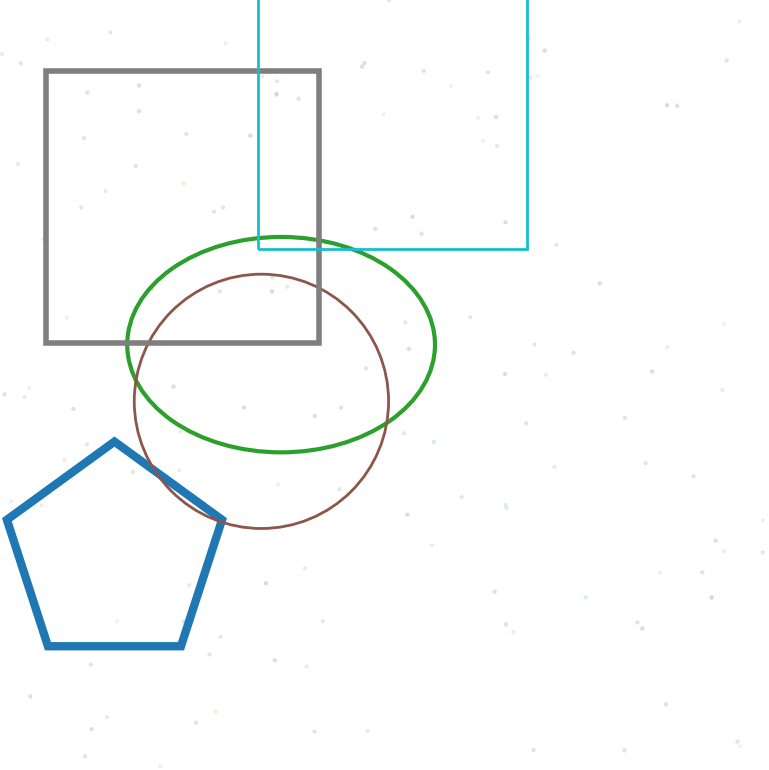[{"shape": "pentagon", "thickness": 3, "radius": 0.73, "center": [0.149, 0.28]}, {"shape": "oval", "thickness": 1.5, "radius": 1.0, "center": [0.365, 0.552]}, {"shape": "circle", "thickness": 1, "radius": 0.83, "center": [0.34, 0.479]}, {"shape": "square", "thickness": 2, "radius": 0.89, "center": [0.237, 0.731]}, {"shape": "square", "thickness": 1, "radius": 0.88, "center": [0.51, 0.852]}]